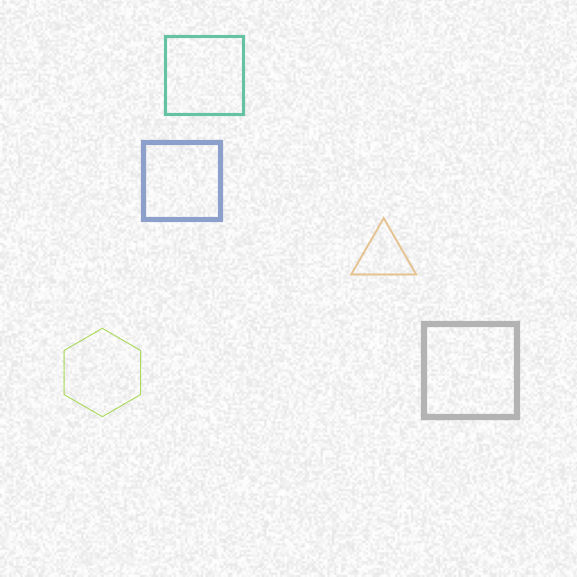[{"shape": "square", "thickness": 1.5, "radius": 0.34, "center": [0.353, 0.869]}, {"shape": "square", "thickness": 2.5, "radius": 0.33, "center": [0.314, 0.687]}, {"shape": "hexagon", "thickness": 0.5, "radius": 0.38, "center": [0.177, 0.354]}, {"shape": "triangle", "thickness": 1, "radius": 0.32, "center": [0.664, 0.556]}, {"shape": "square", "thickness": 3, "radius": 0.4, "center": [0.815, 0.358]}]